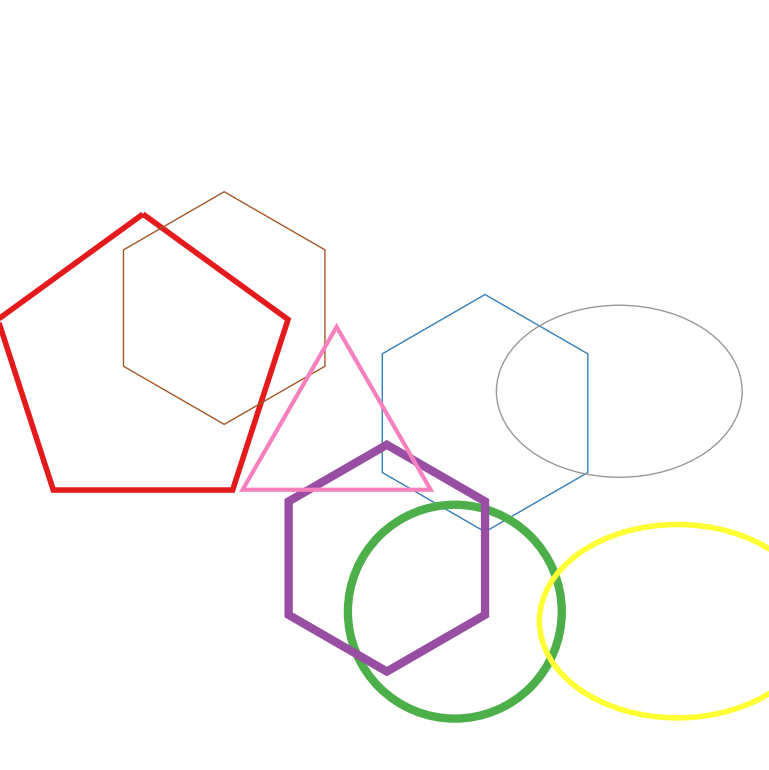[{"shape": "pentagon", "thickness": 2, "radius": 0.99, "center": [0.186, 0.524]}, {"shape": "hexagon", "thickness": 0.5, "radius": 0.77, "center": [0.63, 0.463]}, {"shape": "circle", "thickness": 3, "radius": 0.69, "center": [0.591, 0.206]}, {"shape": "hexagon", "thickness": 3, "radius": 0.74, "center": [0.502, 0.275]}, {"shape": "oval", "thickness": 2, "radius": 0.9, "center": [0.88, 0.193]}, {"shape": "hexagon", "thickness": 0.5, "radius": 0.76, "center": [0.291, 0.6]}, {"shape": "triangle", "thickness": 1.5, "radius": 0.7, "center": [0.437, 0.434]}, {"shape": "oval", "thickness": 0.5, "radius": 0.8, "center": [0.804, 0.492]}]